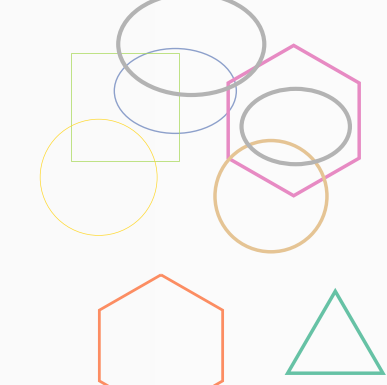[{"shape": "triangle", "thickness": 2.5, "radius": 0.71, "center": [0.865, 0.102]}, {"shape": "hexagon", "thickness": 2, "radius": 0.92, "center": [0.415, 0.102]}, {"shape": "oval", "thickness": 1, "radius": 0.79, "center": [0.452, 0.764]}, {"shape": "hexagon", "thickness": 2.5, "radius": 0.98, "center": [0.758, 0.687]}, {"shape": "square", "thickness": 0.5, "radius": 0.7, "center": [0.323, 0.722]}, {"shape": "circle", "thickness": 0.5, "radius": 0.75, "center": [0.255, 0.539]}, {"shape": "circle", "thickness": 2.5, "radius": 0.72, "center": [0.699, 0.49]}, {"shape": "oval", "thickness": 3, "radius": 0.94, "center": [0.494, 0.885]}, {"shape": "oval", "thickness": 3, "radius": 0.7, "center": [0.763, 0.671]}]